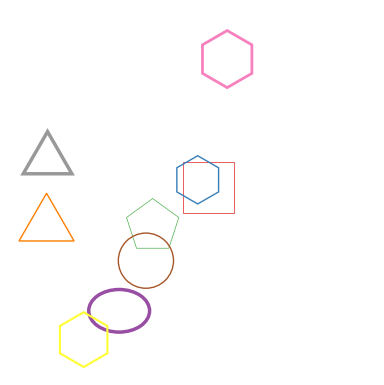[{"shape": "square", "thickness": 0.5, "radius": 0.33, "center": [0.543, 0.512]}, {"shape": "hexagon", "thickness": 1, "radius": 0.31, "center": [0.514, 0.533]}, {"shape": "pentagon", "thickness": 0.5, "radius": 0.36, "center": [0.397, 0.413]}, {"shape": "oval", "thickness": 2.5, "radius": 0.4, "center": [0.31, 0.193]}, {"shape": "triangle", "thickness": 1, "radius": 0.41, "center": [0.121, 0.415]}, {"shape": "hexagon", "thickness": 1.5, "radius": 0.36, "center": [0.217, 0.118]}, {"shape": "circle", "thickness": 1, "radius": 0.36, "center": [0.379, 0.323]}, {"shape": "hexagon", "thickness": 2, "radius": 0.37, "center": [0.59, 0.847]}, {"shape": "triangle", "thickness": 2.5, "radius": 0.36, "center": [0.124, 0.585]}]